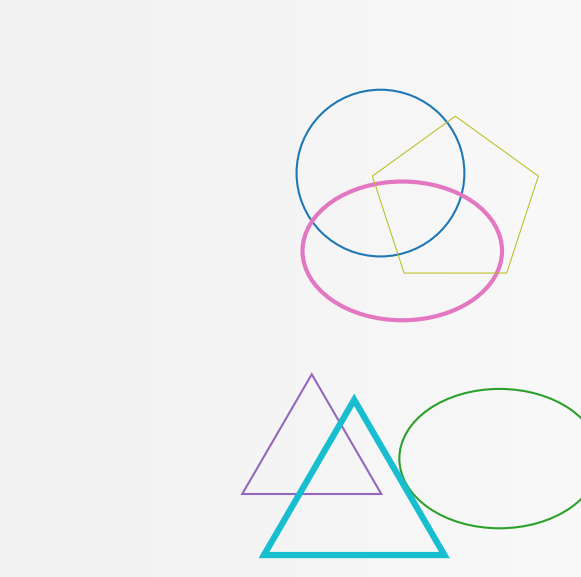[{"shape": "circle", "thickness": 1, "radius": 0.72, "center": [0.655, 0.699]}, {"shape": "oval", "thickness": 1, "radius": 0.86, "center": [0.859, 0.205]}, {"shape": "triangle", "thickness": 1, "radius": 0.69, "center": [0.536, 0.213]}, {"shape": "oval", "thickness": 2, "radius": 0.86, "center": [0.692, 0.565]}, {"shape": "pentagon", "thickness": 0.5, "radius": 0.75, "center": [0.783, 0.648]}, {"shape": "triangle", "thickness": 3, "radius": 0.9, "center": [0.609, 0.128]}]